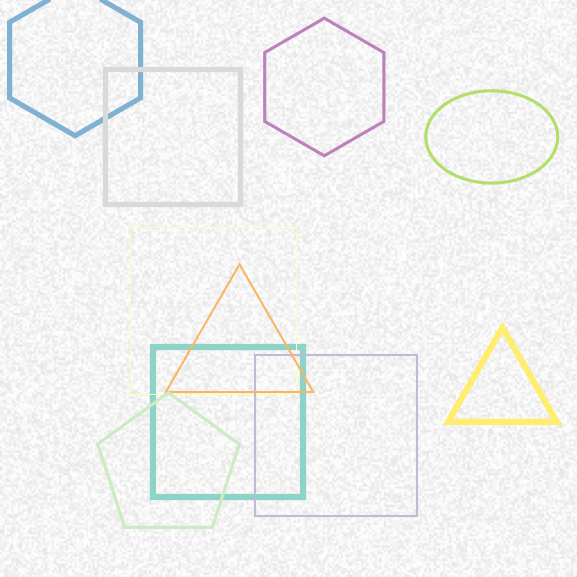[{"shape": "square", "thickness": 3, "radius": 0.65, "center": [0.395, 0.268]}, {"shape": "square", "thickness": 0.5, "radius": 0.72, "center": [0.369, 0.462]}, {"shape": "square", "thickness": 1, "radius": 0.7, "center": [0.582, 0.245]}, {"shape": "hexagon", "thickness": 2.5, "radius": 0.65, "center": [0.13, 0.895]}, {"shape": "triangle", "thickness": 1, "radius": 0.74, "center": [0.415, 0.394]}, {"shape": "oval", "thickness": 1.5, "radius": 0.57, "center": [0.852, 0.762]}, {"shape": "square", "thickness": 2.5, "radius": 0.58, "center": [0.299, 0.763]}, {"shape": "hexagon", "thickness": 1.5, "radius": 0.6, "center": [0.562, 0.849]}, {"shape": "pentagon", "thickness": 1.5, "radius": 0.64, "center": [0.292, 0.19]}, {"shape": "triangle", "thickness": 3, "radius": 0.54, "center": [0.87, 0.323]}]